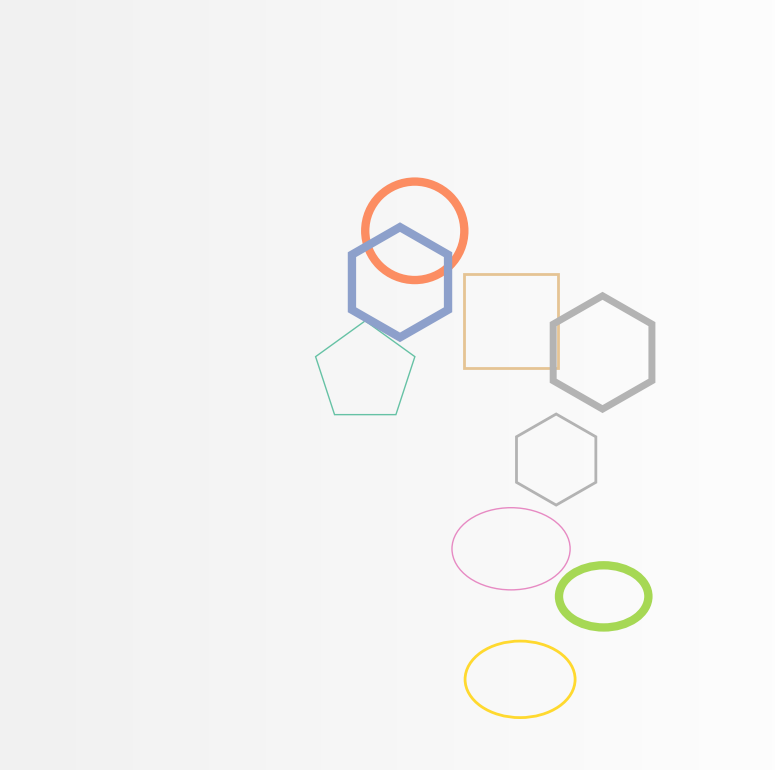[{"shape": "pentagon", "thickness": 0.5, "radius": 0.34, "center": [0.471, 0.516]}, {"shape": "circle", "thickness": 3, "radius": 0.32, "center": [0.535, 0.7]}, {"shape": "hexagon", "thickness": 3, "radius": 0.36, "center": [0.516, 0.633]}, {"shape": "oval", "thickness": 0.5, "radius": 0.38, "center": [0.659, 0.287]}, {"shape": "oval", "thickness": 3, "radius": 0.29, "center": [0.779, 0.225]}, {"shape": "oval", "thickness": 1, "radius": 0.35, "center": [0.671, 0.118]}, {"shape": "square", "thickness": 1, "radius": 0.31, "center": [0.659, 0.584]}, {"shape": "hexagon", "thickness": 1, "radius": 0.3, "center": [0.718, 0.403]}, {"shape": "hexagon", "thickness": 2.5, "radius": 0.37, "center": [0.777, 0.542]}]